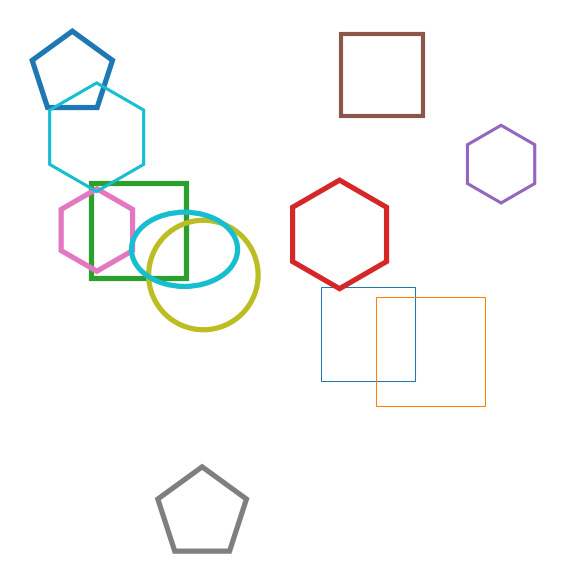[{"shape": "pentagon", "thickness": 2.5, "radius": 0.37, "center": [0.125, 0.872]}, {"shape": "square", "thickness": 0.5, "radius": 0.41, "center": [0.637, 0.421]}, {"shape": "square", "thickness": 0.5, "radius": 0.47, "center": [0.746, 0.391]}, {"shape": "square", "thickness": 2.5, "radius": 0.41, "center": [0.24, 0.599]}, {"shape": "hexagon", "thickness": 2.5, "radius": 0.47, "center": [0.588, 0.593]}, {"shape": "hexagon", "thickness": 1.5, "radius": 0.34, "center": [0.868, 0.715]}, {"shape": "square", "thickness": 2, "radius": 0.35, "center": [0.662, 0.869]}, {"shape": "hexagon", "thickness": 2.5, "radius": 0.36, "center": [0.168, 0.601]}, {"shape": "pentagon", "thickness": 2.5, "radius": 0.4, "center": [0.35, 0.11]}, {"shape": "circle", "thickness": 2.5, "radius": 0.47, "center": [0.352, 0.523]}, {"shape": "hexagon", "thickness": 1.5, "radius": 0.47, "center": [0.167, 0.762]}, {"shape": "oval", "thickness": 2.5, "radius": 0.46, "center": [0.32, 0.567]}]